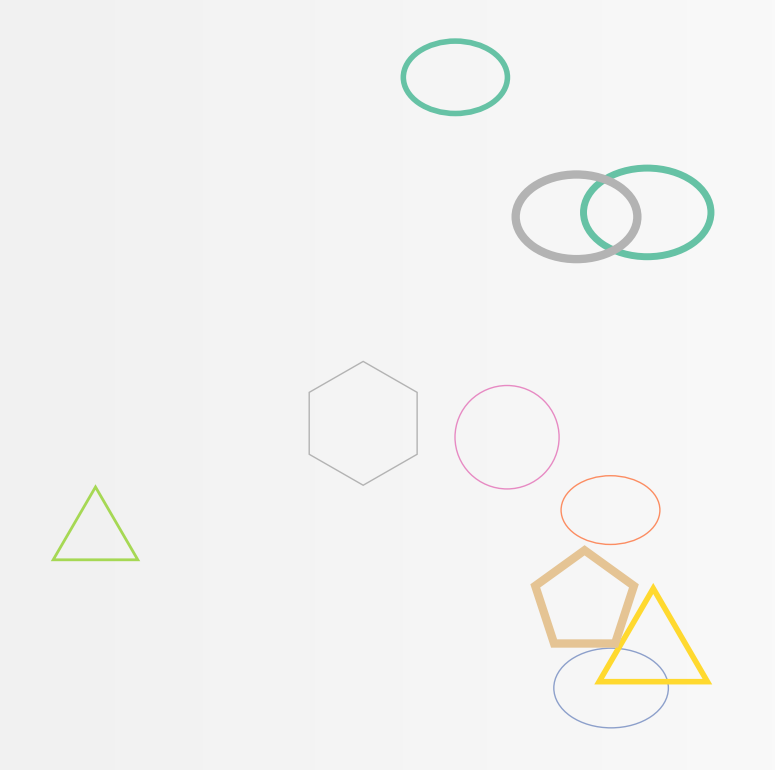[{"shape": "oval", "thickness": 2.5, "radius": 0.41, "center": [0.835, 0.724]}, {"shape": "oval", "thickness": 2, "radius": 0.34, "center": [0.588, 0.9]}, {"shape": "oval", "thickness": 0.5, "radius": 0.32, "center": [0.788, 0.338]}, {"shape": "oval", "thickness": 0.5, "radius": 0.37, "center": [0.789, 0.106]}, {"shape": "circle", "thickness": 0.5, "radius": 0.34, "center": [0.654, 0.432]}, {"shape": "triangle", "thickness": 1, "radius": 0.32, "center": [0.123, 0.305]}, {"shape": "triangle", "thickness": 2, "radius": 0.4, "center": [0.843, 0.155]}, {"shape": "pentagon", "thickness": 3, "radius": 0.33, "center": [0.754, 0.218]}, {"shape": "hexagon", "thickness": 0.5, "radius": 0.4, "center": [0.469, 0.45]}, {"shape": "oval", "thickness": 3, "radius": 0.39, "center": [0.744, 0.718]}]